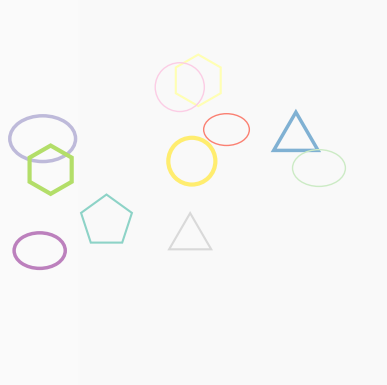[{"shape": "pentagon", "thickness": 1.5, "radius": 0.35, "center": [0.275, 0.426]}, {"shape": "hexagon", "thickness": 1.5, "radius": 0.33, "center": [0.512, 0.791]}, {"shape": "oval", "thickness": 2.5, "radius": 0.42, "center": [0.11, 0.64]}, {"shape": "oval", "thickness": 1, "radius": 0.29, "center": [0.585, 0.663]}, {"shape": "triangle", "thickness": 2.5, "radius": 0.33, "center": [0.764, 0.642]}, {"shape": "hexagon", "thickness": 3, "radius": 0.31, "center": [0.131, 0.559]}, {"shape": "circle", "thickness": 1, "radius": 0.32, "center": [0.464, 0.774]}, {"shape": "triangle", "thickness": 1.5, "radius": 0.31, "center": [0.491, 0.384]}, {"shape": "oval", "thickness": 2.5, "radius": 0.33, "center": [0.102, 0.349]}, {"shape": "oval", "thickness": 1, "radius": 0.34, "center": [0.823, 0.564]}, {"shape": "circle", "thickness": 3, "radius": 0.3, "center": [0.495, 0.581]}]